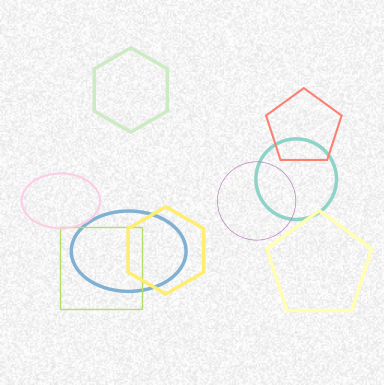[{"shape": "circle", "thickness": 2.5, "radius": 0.52, "center": [0.769, 0.535]}, {"shape": "pentagon", "thickness": 2.5, "radius": 0.72, "center": [0.829, 0.31]}, {"shape": "pentagon", "thickness": 1.5, "radius": 0.52, "center": [0.789, 0.668]}, {"shape": "oval", "thickness": 2.5, "radius": 0.75, "center": [0.334, 0.348]}, {"shape": "square", "thickness": 1, "radius": 0.53, "center": [0.262, 0.305]}, {"shape": "oval", "thickness": 1.5, "radius": 0.51, "center": [0.158, 0.478]}, {"shape": "circle", "thickness": 0.5, "radius": 0.51, "center": [0.666, 0.478]}, {"shape": "hexagon", "thickness": 2.5, "radius": 0.55, "center": [0.34, 0.766]}, {"shape": "hexagon", "thickness": 2.5, "radius": 0.57, "center": [0.431, 0.35]}]